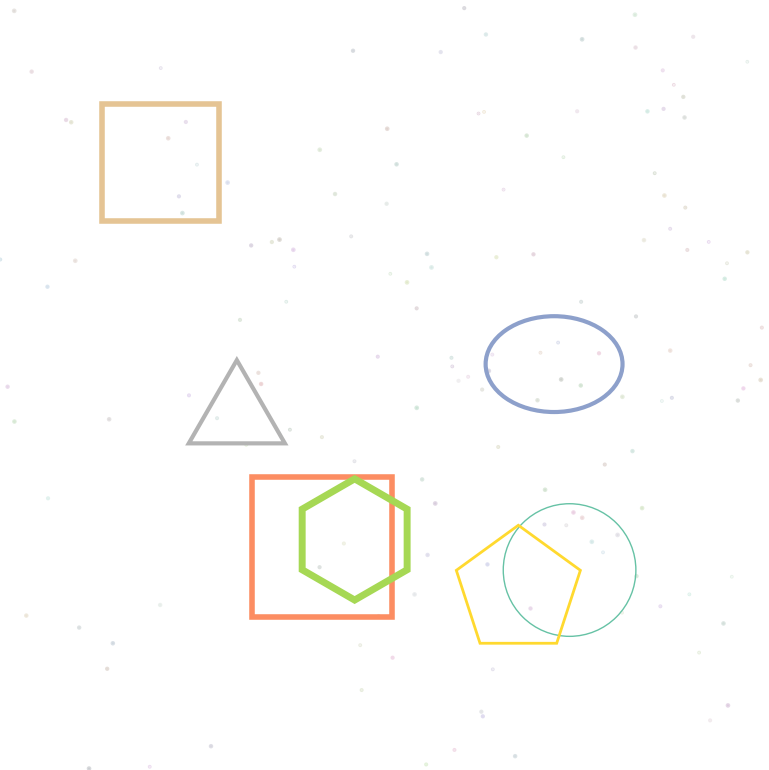[{"shape": "circle", "thickness": 0.5, "radius": 0.43, "center": [0.74, 0.26]}, {"shape": "square", "thickness": 2, "radius": 0.46, "center": [0.418, 0.289]}, {"shape": "oval", "thickness": 1.5, "radius": 0.44, "center": [0.72, 0.527]}, {"shape": "hexagon", "thickness": 2.5, "radius": 0.39, "center": [0.461, 0.299]}, {"shape": "pentagon", "thickness": 1, "radius": 0.42, "center": [0.673, 0.233]}, {"shape": "square", "thickness": 2, "radius": 0.38, "center": [0.208, 0.789]}, {"shape": "triangle", "thickness": 1.5, "radius": 0.36, "center": [0.308, 0.46]}]